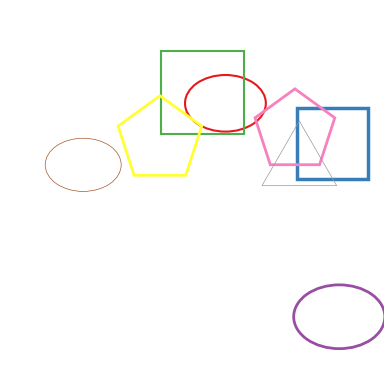[{"shape": "oval", "thickness": 1.5, "radius": 0.52, "center": [0.586, 0.732]}, {"shape": "square", "thickness": 2.5, "radius": 0.46, "center": [0.865, 0.628]}, {"shape": "square", "thickness": 1.5, "radius": 0.54, "center": [0.525, 0.76]}, {"shape": "oval", "thickness": 2, "radius": 0.59, "center": [0.881, 0.177]}, {"shape": "pentagon", "thickness": 2, "radius": 0.57, "center": [0.415, 0.637]}, {"shape": "oval", "thickness": 0.5, "radius": 0.49, "center": [0.216, 0.572]}, {"shape": "pentagon", "thickness": 2, "radius": 0.54, "center": [0.766, 0.66]}, {"shape": "triangle", "thickness": 0.5, "radius": 0.56, "center": [0.777, 0.574]}]